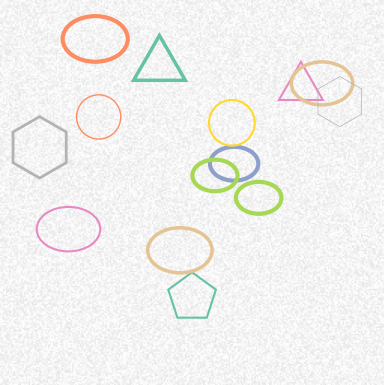[{"shape": "triangle", "thickness": 2.5, "radius": 0.39, "center": [0.414, 0.83]}, {"shape": "pentagon", "thickness": 1.5, "radius": 0.33, "center": [0.499, 0.228]}, {"shape": "oval", "thickness": 3, "radius": 0.42, "center": [0.247, 0.899]}, {"shape": "circle", "thickness": 1, "radius": 0.29, "center": [0.256, 0.696]}, {"shape": "oval", "thickness": 3, "radius": 0.31, "center": [0.608, 0.575]}, {"shape": "triangle", "thickness": 1.5, "radius": 0.33, "center": [0.782, 0.773]}, {"shape": "oval", "thickness": 1.5, "radius": 0.41, "center": [0.178, 0.405]}, {"shape": "oval", "thickness": 3, "radius": 0.3, "center": [0.672, 0.486]}, {"shape": "oval", "thickness": 3, "radius": 0.29, "center": [0.558, 0.544]}, {"shape": "circle", "thickness": 1.5, "radius": 0.3, "center": [0.602, 0.681]}, {"shape": "oval", "thickness": 2.5, "radius": 0.42, "center": [0.467, 0.35]}, {"shape": "oval", "thickness": 2.5, "radius": 0.4, "center": [0.836, 0.783]}, {"shape": "hexagon", "thickness": 2, "radius": 0.4, "center": [0.103, 0.617]}, {"shape": "hexagon", "thickness": 0.5, "radius": 0.33, "center": [0.882, 0.736]}]